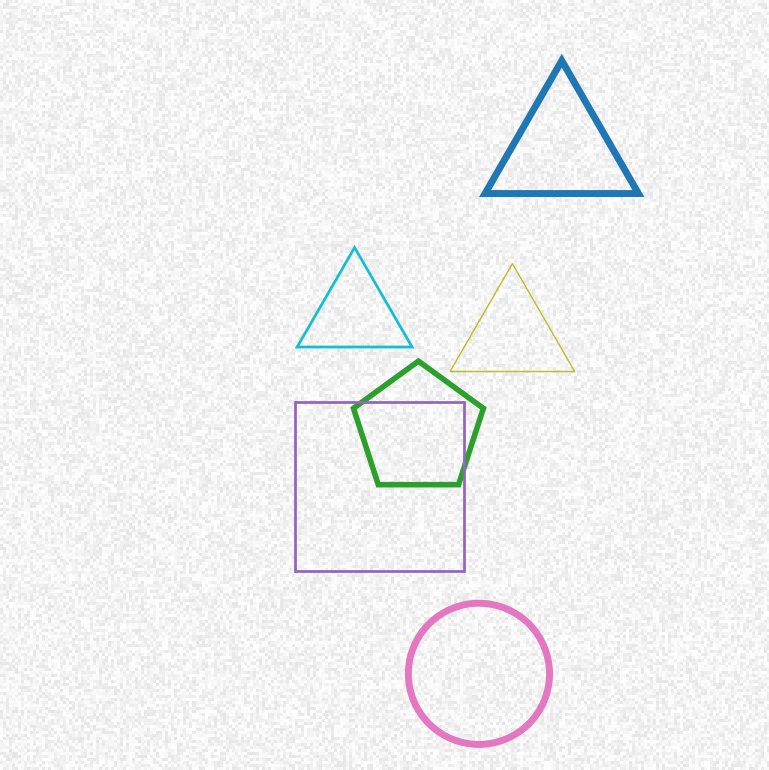[{"shape": "triangle", "thickness": 2.5, "radius": 0.58, "center": [0.73, 0.806]}, {"shape": "pentagon", "thickness": 2, "radius": 0.44, "center": [0.543, 0.442]}, {"shape": "square", "thickness": 1, "radius": 0.55, "center": [0.492, 0.368]}, {"shape": "circle", "thickness": 2.5, "radius": 0.46, "center": [0.622, 0.125]}, {"shape": "triangle", "thickness": 0.5, "radius": 0.47, "center": [0.665, 0.564]}, {"shape": "triangle", "thickness": 1, "radius": 0.43, "center": [0.461, 0.592]}]